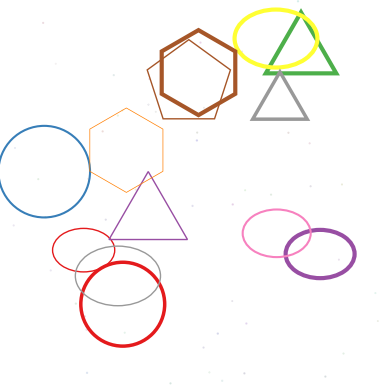[{"shape": "oval", "thickness": 1, "radius": 0.4, "center": [0.217, 0.35]}, {"shape": "circle", "thickness": 2.5, "radius": 0.54, "center": [0.319, 0.21]}, {"shape": "circle", "thickness": 1.5, "radius": 0.59, "center": [0.115, 0.554]}, {"shape": "triangle", "thickness": 3, "radius": 0.53, "center": [0.782, 0.862]}, {"shape": "oval", "thickness": 3, "radius": 0.45, "center": [0.831, 0.34]}, {"shape": "triangle", "thickness": 1, "radius": 0.59, "center": [0.385, 0.437]}, {"shape": "hexagon", "thickness": 0.5, "radius": 0.55, "center": [0.328, 0.61]}, {"shape": "oval", "thickness": 3, "radius": 0.54, "center": [0.717, 0.9]}, {"shape": "hexagon", "thickness": 3, "radius": 0.55, "center": [0.516, 0.811]}, {"shape": "pentagon", "thickness": 1, "radius": 0.57, "center": [0.49, 0.783]}, {"shape": "oval", "thickness": 1.5, "radius": 0.44, "center": [0.719, 0.394]}, {"shape": "triangle", "thickness": 2.5, "radius": 0.41, "center": [0.727, 0.731]}, {"shape": "oval", "thickness": 1, "radius": 0.55, "center": [0.306, 0.283]}]